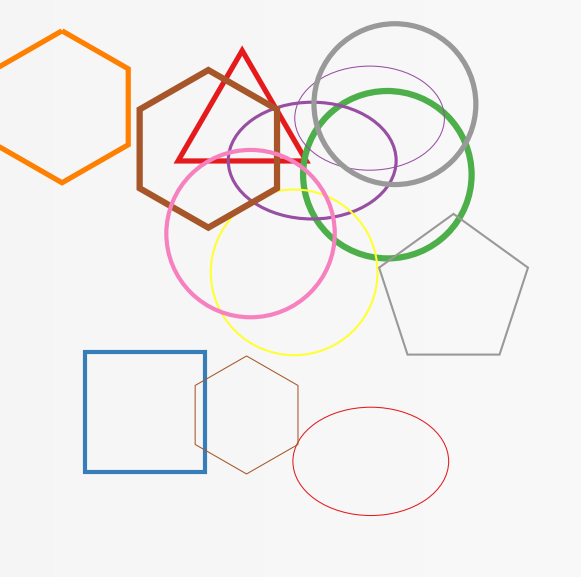[{"shape": "oval", "thickness": 0.5, "radius": 0.67, "center": [0.638, 0.2]}, {"shape": "triangle", "thickness": 2.5, "radius": 0.64, "center": [0.417, 0.784]}, {"shape": "square", "thickness": 2, "radius": 0.52, "center": [0.249, 0.286]}, {"shape": "circle", "thickness": 3, "radius": 0.72, "center": [0.666, 0.697]}, {"shape": "oval", "thickness": 0.5, "radius": 0.64, "center": [0.636, 0.795]}, {"shape": "oval", "thickness": 1.5, "radius": 0.72, "center": [0.537, 0.721]}, {"shape": "hexagon", "thickness": 2.5, "radius": 0.66, "center": [0.107, 0.814]}, {"shape": "circle", "thickness": 1, "radius": 0.72, "center": [0.506, 0.528]}, {"shape": "hexagon", "thickness": 0.5, "radius": 0.51, "center": [0.424, 0.281]}, {"shape": "hexagon", "thickness": 3, "radius": 0.68, "center": [0.358, 0.741]}, {"shape": "circle", "thickness": 2, "radius": 0.72, "center": [0.431, 0.595]}, {"shape": "pentagon", "thickness": 1, "radius": 0.67, "center": [0.78, 0.494]}, {"shape": "circle", "thickness": 2.5, "radius": 0.7, "center": [0.679, 0.819]}]